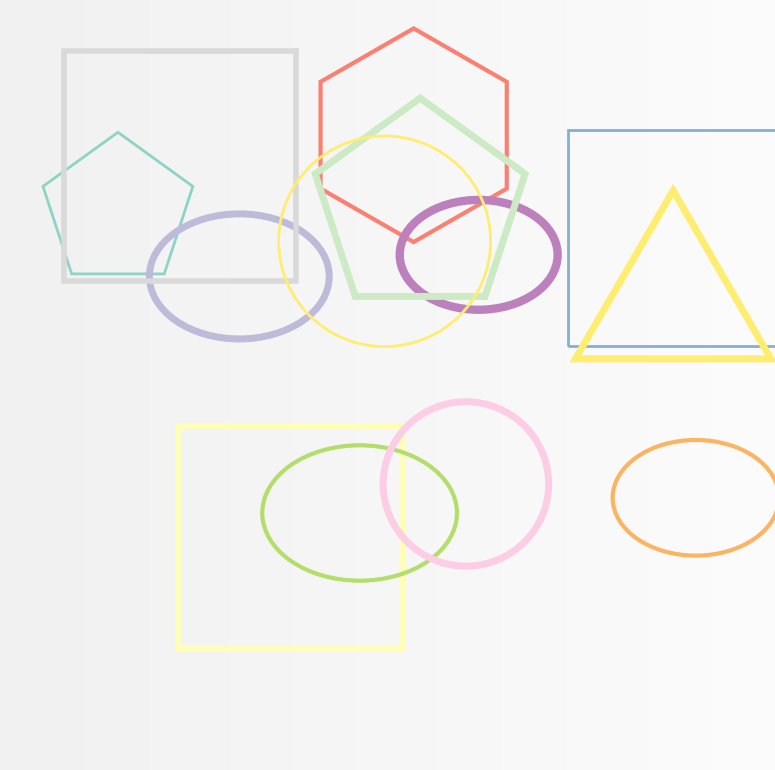[{"shape": "pentagon", "thickness": 1, "radius": 0.51, "center": [0.152, 0.727]}, {"shape": "square", "thickness": 2, "radius": 0.73, "center": [0.375, 0.302]}, {"shape": "oval", "thickness": 2.5, "radius": 0.58, "center": [0.309, 0.641]}, {"shape": "hexagon", "thickness": 1.5, "radius": 0.69, "center": [0.534, 0.824]}, {"shape": "square", "thickness": 1, "radius": 0.7, "center": [0.873, 0.691]}, {"shape": "oval", "thickness": 1.5, "radius": 0.54, "center": [0.898, 0.354]}, {"shape": "oval", "thickness": 1.5, "radius": 0.63, "center": [0.464, 0.334]}, {"shape": "circle", "thickness": 2.5, "radius": 0.53, "center": [0.601, 0.371]}, {"shape": "square", "thickness": 2, "radius": 0.75, "center": [0.233, 0.784]}, {"shape": "oval", "thickness": 3, "radius": 0.51, "center": [0.618, 0.669]}, {"shape": "pentagon", "thickness": 2.5, "radius": 0.71, "center": [0.542, 0.73]}, {"shape": "circle", "thickness": 1, "radius": 0.68, "center": [0.496, 0.687]}, {"shape": "triangle", "thickness": 2.5, "radius": 0.73, "center": [0.869, 0.607]}]